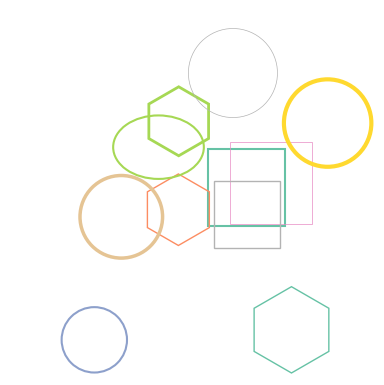[{"shape": "square", "thickness": 1.5, "radius": 0.5, "center": [0.64, 0.514]}, {"shape": "hexagon", "thickness": 1, "radius": 0.56, "center": [0.757, 0.143]}, {"shape": "hexagon", "thickness": 1, "radius": 0.46, "center": [0.463, 0.455]}, {"shape": "circle", "thickness": 1.5, "radius": 0.42, "center": [0.245, 0.117]}, {"shape": "square", "thickness": 0.5, "radius": 0.53, "center": [0.705, 0.524]}, {"shape": "oval", "thickness": 1.5, "radius": 0.59, "center": [0.412, 0.618]}, {"shape": "hexagon", "thickness": 2, "radius": 0.45, "center": [0.464, 0.685]}, {"shape": "circle", "thickness": 3, "radius": 0.57, "center": [0.851, 0.68]}, {"shape": "circle", "thickness": 2.5, "radius": 0.54, "center": [0.315, 0.437]}, {"shape": "circle", "thickness": 0.5, "radius": 0.58, "center": [0.605, 0.81]}, {"shape": "square", "thickness": 1, "radius": 0.43, "center": [0.641, 0.443]}]